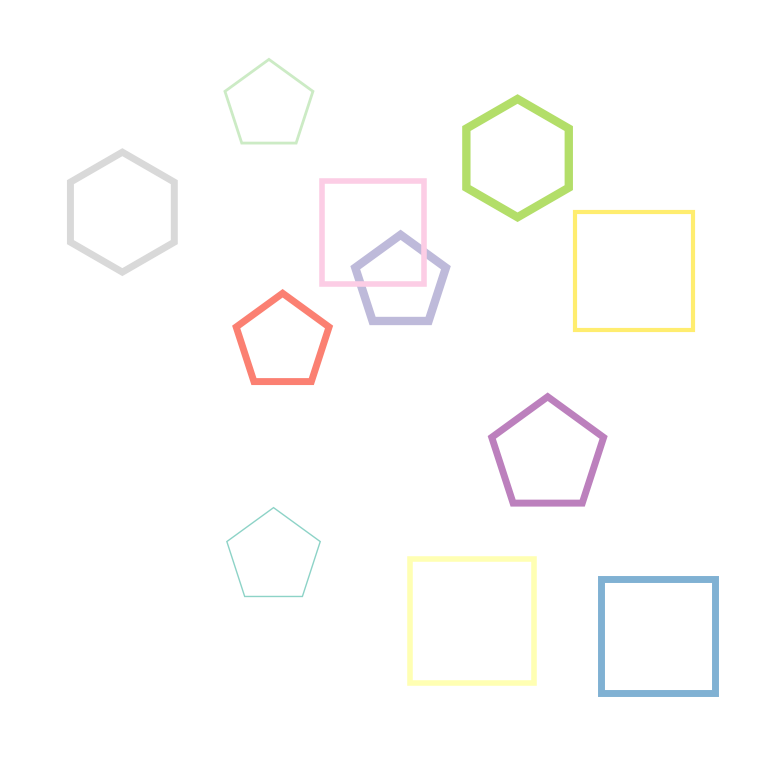[{"shape": "pentagon", "thickness": 0.5, "radius": 0.32, "center": [0.355, 0.277]}, {"shape": "square", "thickness": 2, "radius": 0.4, "center": [0.613, 0.193]}, {"shape": "pentagon", "thickness": 3, "radius": 0.31, "center": [0.52, 0.633]}, {"shape": "pentagon", "thickness": 2.5, "radius": 0.32, "center": [0.367, 0.556]}, {"shape": "square", "thickness": 2.5, "radius": 0.37, "center": [0.855, 0.174]}, {"shape": "hexagon", "thickness": 3, "radius": 0.38, "center": [0.672, 0.795]}, {"shape": "square", "thickness": 2, "radius": 0.33, "center": [0.484, 0.698]}, {"shape": "hexagon", "thickness": 2.5, "radius": 0.39, "center": [0.159, 0.724]}, {"shape": "pentagon", "thickness": 2.5, "radius": 0.38, "center": [0.711, 0.408]}, {"shape": "pentagon", "thickness": 1, "radius": 0.3, "center": [0.349, 0.863]}, {"shape": "square", "thickness": 1.5, "radius": 0.38, "center": [0.823, 0.649]}]